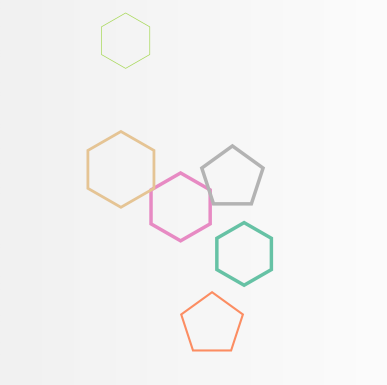[{"shape": "hexagon", "thickness": 2.5, "radius": 0.41, "center": [0.63, 0.34]}, {"shape": "pentagon", "thickness": 1.5, "radius": 0.42, "center": [0.547, 0.157]}, {"shape": "hexagon", "thickness": 2.5, "radius": 0.44, "center": [0.466, 0.463]}, {"shape": "hexagon", "thickness": 0.5, "radius": 0.36, "center": [0.324, 0.894]}, {"shape": "hexagon", "thickness": 2, "radius": 0.49, "center": [0.312, 0.56]}, {"shape": "pentagon", "thickness": 2.5, "radius": 0.42, "center": [0.6, 0.538]}]